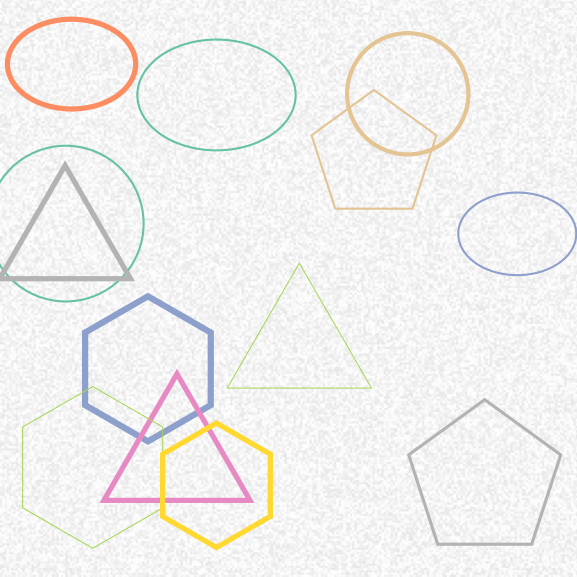[{"shape": "circle", "thickness": 1, "radius": 0.67, "center": [0.114, 0.612]}, {"shape": "oval", "thickness": 1, "radius": 0.69, "center": [0.375, 0.835]}, {"shape": "oval", "thickness": 2.5, "radius": 0.56, "center": [0.124, 0.888]}, {"shape": "hexagon", "thickness": 3, "radius": 0.63, "center": [0.256, 0.36]}, {"shape": "oval", "thickness": 1, "radius": 0.51, "center": [0.896, 0.594]}, {"shape": "triangle", "thickness": 2.5, "radius": 0.73, "center": [0.306, 0.206]}, {"shape": "hexagon", "thickness": 0.5, "radius": 0.7, "center": [0.161, 0.19]}, {"shape": "triangle", "thickness": 0.5, "radius": 0.72, "center": [0.518, 0.399]}, {"shape": "hexagon", "thickness": 2.5, "radius": 0.54, "center": [0.375, 0.159]}, {"shape": "pentagon", "thickness": 1, "radius": 0.57, "center": [0.648, 0.73]}, {"shape": "circle", "thickness": 2, "radius": 0.53, "center": [0.706, 0.837]}, {"shape": "triangle", "thickness": 2.5, "radius": 0.65, "center": [0.113, 0.582]}, {"shape": "pentagon", "thickness": 1.5, "radius": 0.69, "center": [0.839, 0.169]}]